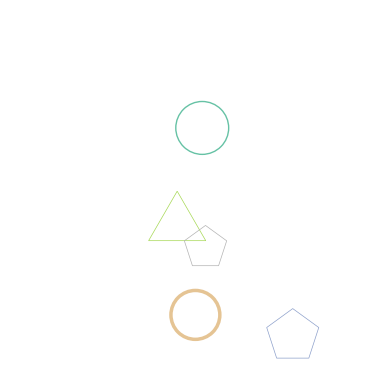[{"shape": "circle", "thickness": 1, "radius": 0.34, "center": [0.525, 0.668]}, {"shape": "pentagon", "thickness": 0.5, "radius": 0.36, "center": [0.76, 0.127]}, {"shape": "triangle", "thickness": 0.5, "radius": 0.43, "center": [0.46, 0.418]}, {"shape": "circle", "thickness": 2.5, "radius": 0.32, "center": [0.508, 0.182]}, {"shape": "pentagon", "thickness": 0.5, "radius": 0.29, "center": [0.534, 0.357]}]